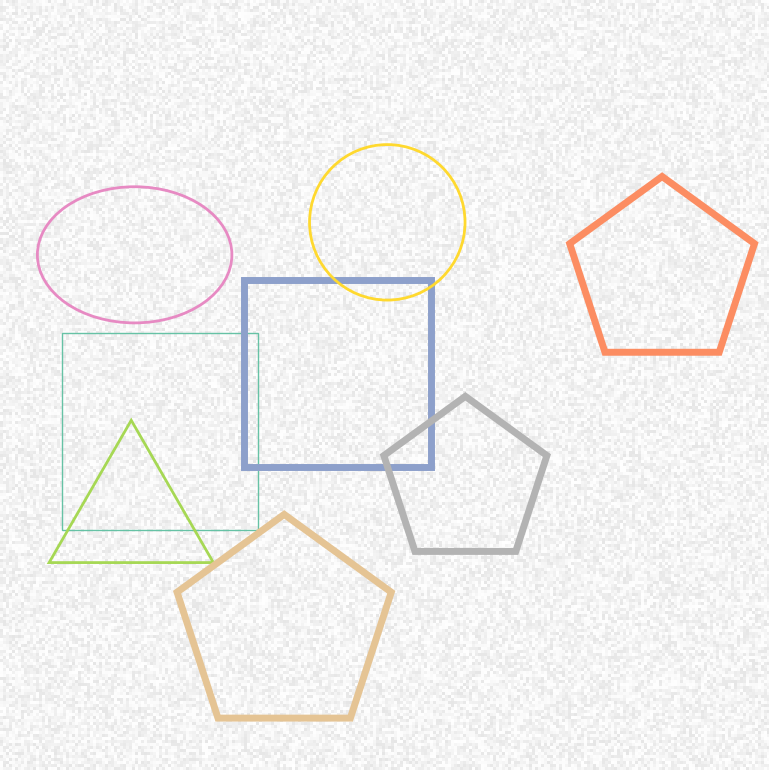[{"shape": "square", "thickness": 0.5, "radius": 0.64, "center": [0.208, 0.439]}, {"shape": "pentagon", "thickness": 2.5, "radius": 0.63, "center": [0.86, 0.645]}, {"shape": "square", "thickness": 2.5, "radius": 0.61, "center": [0.439, 0.514]}, {"shape": "oval", "thickness": 1, "radius": 0.63, "center": [0.175, 0.669]}, {"shape": "triangle", "thickness": 1, "radius": 0.62, "center": [0.17, 0.331]}, {"shape": "circle", "thickness": 1, "radius": 0.5, "center": [0.503, 0.711]}, {"shape": "pentagon", "thickness": 2.5, "radius": 0.73, "center": [0.369, 0.186]}, {"shape": "pentagon", "thickness": 2.5, "radius": 0.56, "center": [0.604, 0.374]}]